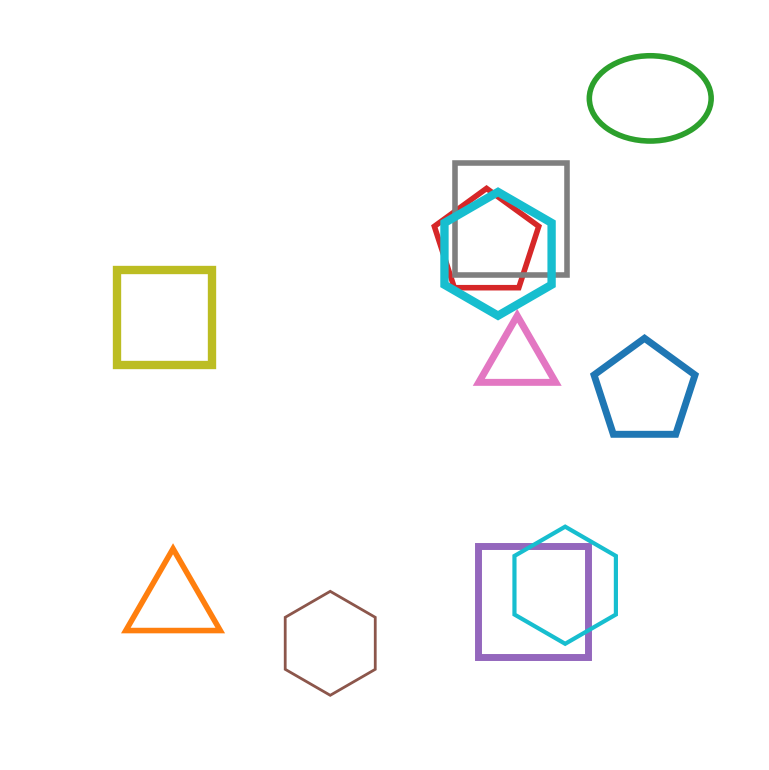[{"shape": "pentagon", "thickness": 2.5, "radius": 0.34, "center": [0.837, 0.492]}, {"shape": "triangle", "thickness": 2, "radius": 0.35, "center": [0.225, 0.217]}, {"shape": "oval", "thickness": 2, "radius": 0.4, "center": [0.844, 0.872]}, {"shape": "pentagon", "thickness": 2, "radius": 0.36, "center": [0.632, 0.684]}, {"shape": "square", "thickness": 2.5, "radius": 0.36, "center": [0.692, 0.218]}, {"shape": "hexagon", "thickness": 1, "radius": 0.34, "center": [0.429, 0.165]}, {"shape": "triangle", "thickness": 2.5, "radius": 0.29, "center": [0.672, 0.532]}, {"shape": "square", "thickness": 2, "radius": 0.36, "center": [0.663, 0.716]}, {"shape": "square", "thickness": 3, "radius": 0.31, "center": [0.213, 0.588]}, {"shape": "hexagon", "thickness": 1.5, "radius": 0.38, "center": [0.734, 0.24]}, {"shape": "hexagon", "thickness": 3, "radius": 0.4, "center": [0.647, 0.67]}]